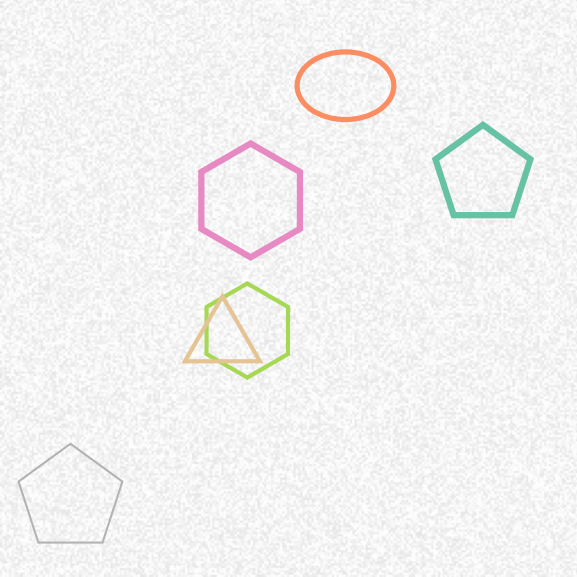[{"shape": "pentagon", "thickness": 3, "radius": 0.43, "center": [0.836, 0.697]}, {"shape": "oval", "thickness": 2.5, "radius": 0.42, "center": [0.598, 0.851]}, {"shape": "hexagon", "thickness": 3, "radius": 0.49, "center": [0.434, 0.652]}, {"shape": "hexagon", "thickness": 2, "radius": 0.41, "center": [0.428, 0.427]}, {"shape": "triangle", "thickness": 2, "radius": 0.38, "center": [0.385, 0.411]}, {"shape": "pentagon", "thickness": 1, "radius": 0.47, "center": [0.122, 0.136]}]